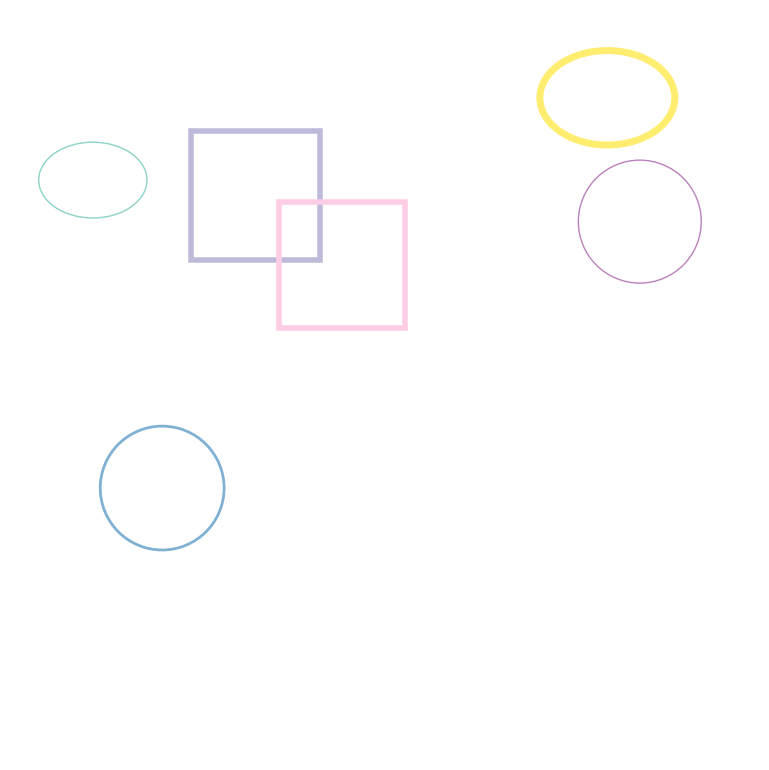[{"shape": "oval", "thickness": 0.5, "radius": 0.35, "center": [0.121, 0.766]}, {"shape": "square", "thickness": 2, "radius": 0.42, "center": [0.331, 0.746]}, {"shape": "circle", "thickness": 1, "radius": 0.4, "center": [0.211, 0.366]}, {"shape": "square", "thickness": 2, "radius": 0.41, "center": [0.444, 0.656]}, {"shape": "circle", "thickness": 0.5, "radius": 0.4, "center": [0.831, 0.712]}, {"shape": "oval", "thickness": 2.5, "radius": 0.44, "center": [0.789, 0.873]}]